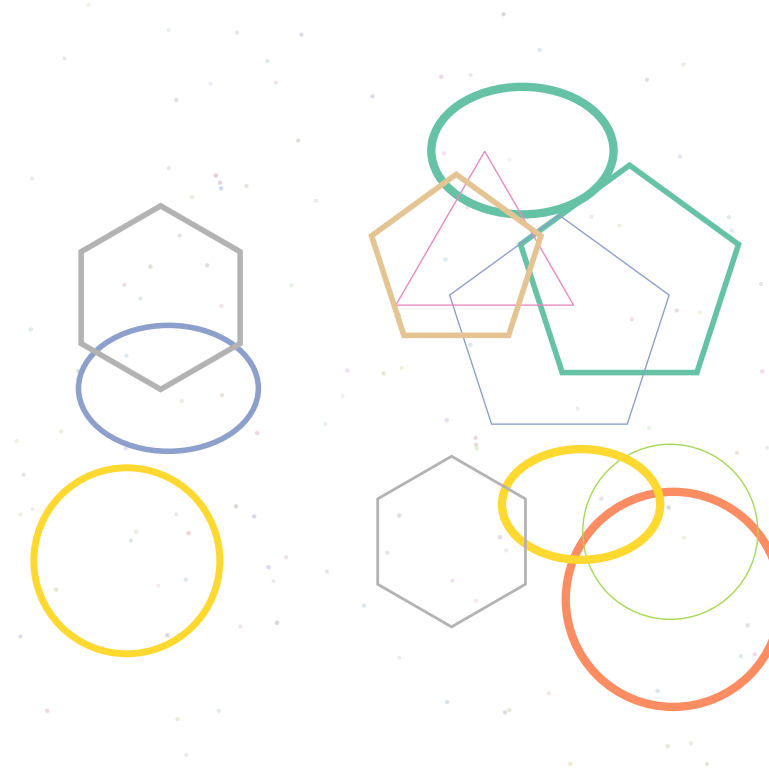[{"shape": "pentagon", "thickness": 2, "radius": 0.74, "center": [0.818, 0.637]}, {"shape": "oval", "thickness": 3, "radius": 0.59, "center": [0.678, 0.804]}, {"shape": "circle", "thickness": 3, "radius": 0.7, "center": [0.874, 0.222]}, {"shape": "oval", "thickness": 2, "radius": 0.58, "center": [0.219, 0.496]}, {"shape": "pentagon", "thickness": 0.5, "radius": 0.75, "center": [0.727, 0.57]}, {"shape": "triangle", "thickness": 0.5, "radius": 0.67, "center": [0.63, 0.67]}, {"shape": "circle", "thickness": 0.5, "radius": 0.57, "center": [0.871, 0.309]}, {"shape": "circle", "thickness": 2.5, "radius": 0.6, "center": [0.165, 0.272]}, {"shape": "oval", "thickness": 3, "radius": 0.51, "center": [0.755, 0.345]}, {"shape": "pentagon", "thickness": 2, "radius": 0.58, "center": [0.592, 0.658]}, {"shape": "hexagon", "thickness": 2, "radius": 0.6, "center": [0.209, 0.613]}, {"shape": "hexagon", "thickness": 1, "radius": 0.55, "center": [0.586, 0.297]}]